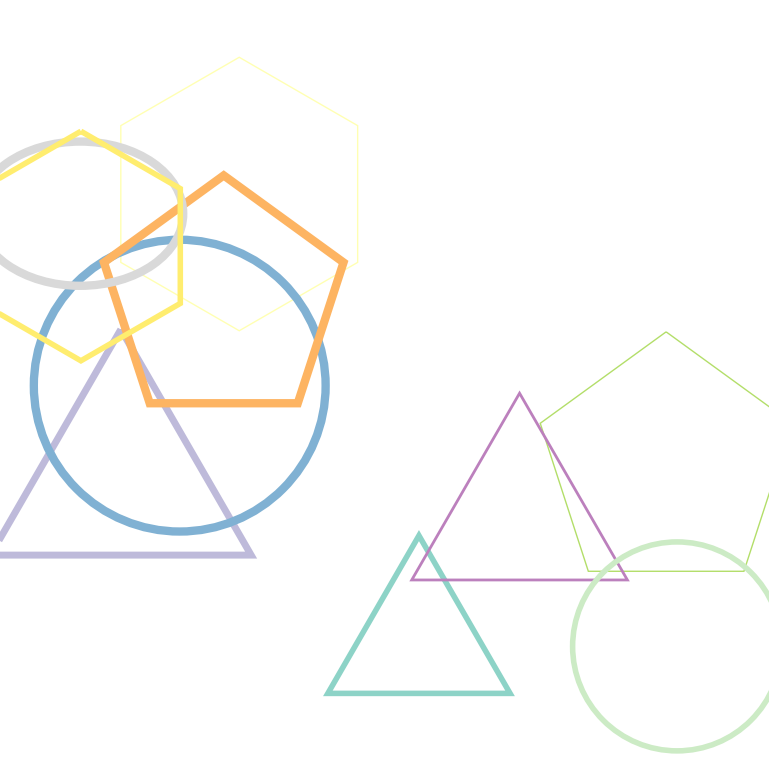[{"shape": "triangle", "thickness": 2, "radius": 0.68, "center": [0.544, 0.168]}, {"shape": "hexagon", "thickness": 0.5, "radius": 0.89, "center": [0.311, 0.748]}, {"shape": "triangle", "thickness": 2.5, "radius": 0.98, "center": [0.157, 0.377]}, {"shape": "circle", "thickness": 3, "radius": 0.95, "center": [0.233, 0.499]}, {"shape": "pentagon", "thickness": 3, "radius": 0.82, "center": [0.291, 0.609]}, {"shape": "pentagon", "thickness": 0.5, "radius": 0.86, "center": [0.865, 0.397]}, {"shape": "oval", "thickness": 3, "radius": 0.67, "center": [0.104, 0.722]}, {"shape": "triangle", "thickness": 1, "radius": 0.81, "center": [0.675, 0.328]}, {"shape": "circle", "thickness": 2, "radius": 0.68, "center": [0.879, 0.161]}, {"shape": "hexagon", "thickness": 2, "radius": 0.75, "center": [0.105, 0.681]}]